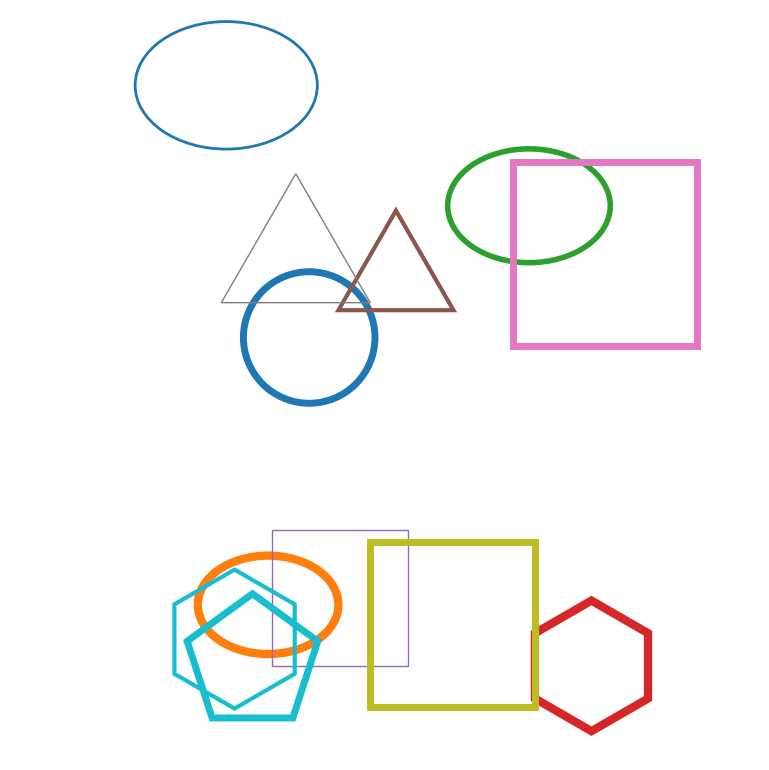[{"shape": "circle", "thickness": 2.5, "radius": 0.43, "center": [0.402, 0.562]}, {"shape": "oval", "thickness": 1, "radius": 0.59, "center": [0.294, 0.889]}, {"shape": "oval", "thickness": 3, "radius": 0.46, "center": [0.348, 0.215]}, {"shape": "oval", "thickness": 2, "radius": 0.53, "center": [0.687, 0.733]}, {"shape": "hexagon", "thickness": 3, "radius": 0.42, "center": [0.768, 0.135]}, {"shape": "square", "thickness": 0.5, "radius": 0.44, "center": [0.441, 0.224]}, {"shape": "triangle", "thickness": 1.5, "radius": 0.43, "center": [0.514, 0.64]}, {"shape": "square", "thickness": 2.5, "radius": 0.6, "center": [0.786, 0.671]}, {"shape": "triangle", "thickness": 0.5, "radius": 0.56, "center": [0.384, 0.663]}, {"shape": "square", "thickness": 2.5, "radius": 0.54, "center": [0.588, 0.189]}, {"shape": "pentagon", "thickness": 2.5, "radius": 0.45, "center": [0.328, 0.14]}, {"shape": "hexagon", "thickness": 1.5, "radius": 0.45, "center": [0.305, 0.17]}]